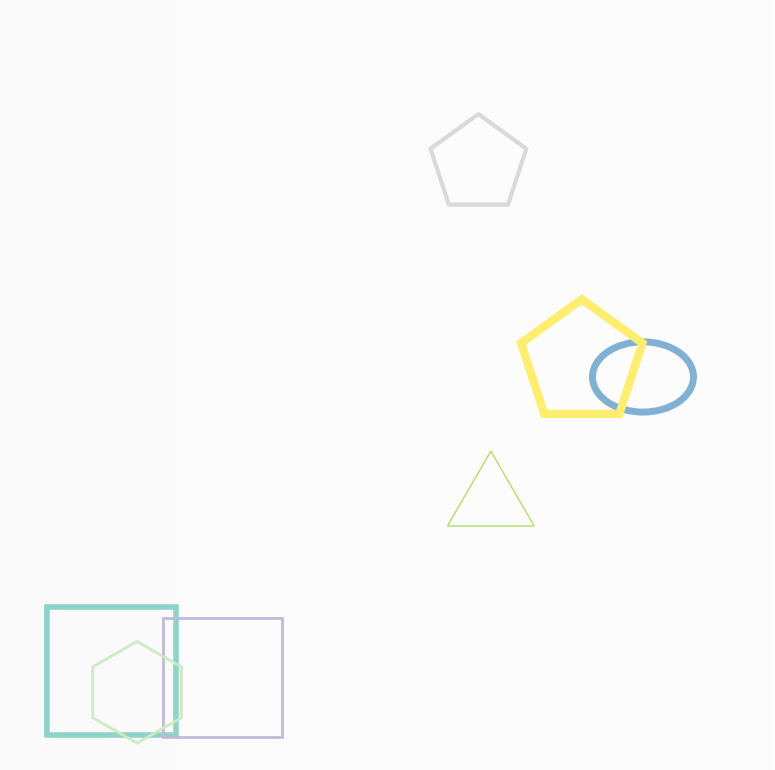[{"shape": "square", "thickness": 2, "radius": 0.42, "center": [0.144, 0.128]}, {"shape": "square", "thickness": 1, "radius": 0.38, "center": [0.287, 0.12]}, {"shape": "oval", "thickness": 2.5, "radius": 0.33, "center": [0.83, 0.51]}, {"shape": "triangle", "thickness": 0.5, "radius": 0.32, "center": [0.633, 0.349]}, {"shape": "pentagon", "thickness": 1.5, "radius": 0.32, "center": [0.617, 0.787]}, {"shape": "hexagon", "thickness": 1, "radius": 0.33, "center": [0.177, 0.101]}, {"shape": "pentagon", "thickness": 3, "radius": 0.41, "center": [0.751, 0.529]}]